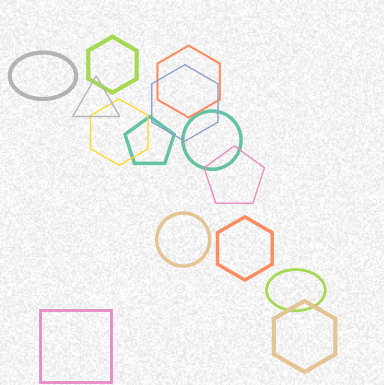[{"shape": "pentagon", "thickness": 2.5, "radius": 0.34, "center": [0.389, 0.63]}, {"shape": "circle", "thickness": 2.5, "radius": 0.38, "center": [0.551, 0.636]}, {"shape": "hexagon", "thickness": 1.5, "radius": 0.47, "center": [0.49, 0.788]}, {"shape": "hexagon", "thickness": 2.5, "radius": 0.41, "center": [0.636, 0.355]}, {"shape": "hexagon", "thickness": 1, "radius": 0.5, "center": [0.48, 0.733]}, {"shape": "square", "thickness": 2, "radius": 0.47, "center": [0.196, 0.101]}, {"shape": "pentagon", "thickness": 1, "radius": 0.41, "center": [0.609, 0.539]}, {"shape": "oval", "thickness": 2, "radius": 0.38, "center": [0.769, 0.246]}, {"shape": "hexagon", "thickness": 3, "radius": 0.36, "center": [0.292, 0.832]}, {"shape": "hexagon", "thickness": 1, "radius": 0.43, "center": [0.31, 0.657]}, {"shape": "hexagon", "thickness": 3, "radius": 0.46, "center": [0.791, 0.126]}, {"shape": "circle", "thickness": 2.5, "radius": 0.34, "center": [0.476, 0.378]}, {"shape": "triangle", "thickness": 1, "radius": 0.35, "center": [0.25, 0.733]}, {"shape": "oval", "thickness": 3, "radius": 0.43, "center": [0.112, 0.803]}]